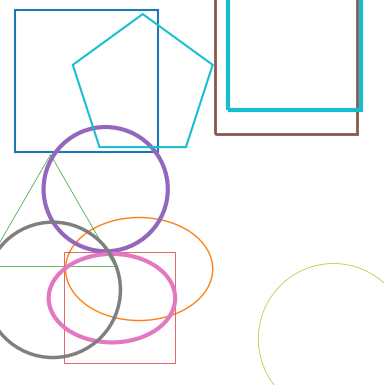[{"shape": "square", "thickness": 1.5, "radius": 0.93, "center": [0.225, 0.79]}, {"shape": "oval", "thickness": 1, "radius": 0.96, "center": [0.361, 0.301]}, {"shape": "triangle", "thickness": 0.5, "radius": 0.97, "center": [0.131, 0.405]}, {"shape": "square", "thickness": 0.5, "radius": 0.72, "center": [0.311, 0.202]}, {"shape": "circle", "thickness": 3, "radius": 0.81, "center": [0.275, 0.509]}, {"shape": "square", "thickness": 2, "radius": 0.92, "center": [0.742, 0.836]}, {"shape": "oval", "thickness": 3, "radius": 0.82, "center": [0.291, 0.226]}, {"shape": "circle", "thickness": 2.5, "radius": 0.88, "center": [0.137, 0.247]}, {"shape": "circle", "thickness": 0.5, "radius": 0.98, "center": [0.866, 0.12]}, {"shape": "pentagon", "thickness": 1.5, "radius": 0.96, "center": [0.371, 0.772]}, {"shape": "square", "thickness": 3, "radius": 0.86, "center": [0.764, 0.887]}]